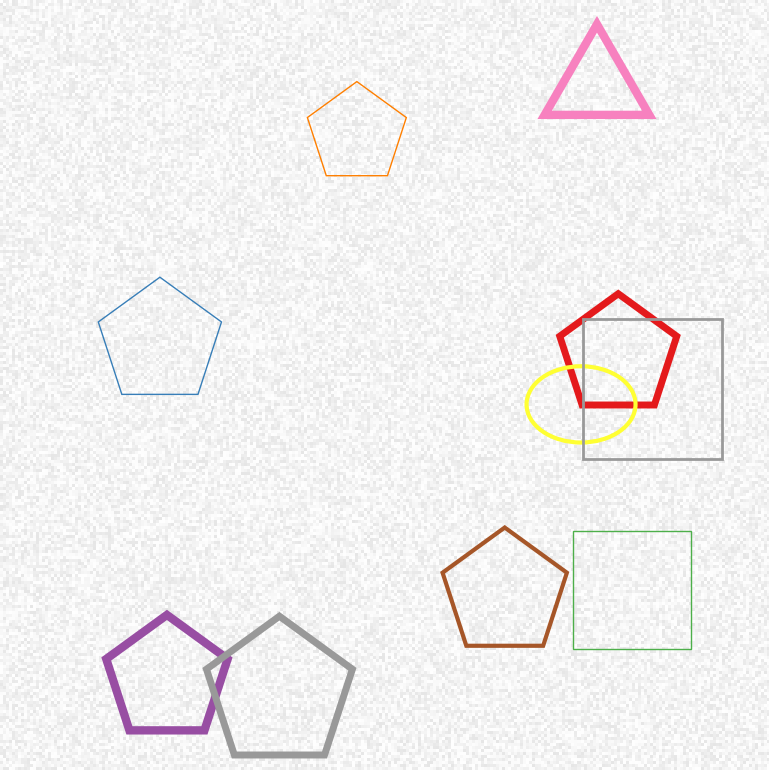[{"shape": "pentagon", "thickness": 2.5, "radius": 0.4, "center": [0.803, 0.539]}, {"shape": "pentagon", "thickness": 0.5, "radius": 0.42, "center": [0.208, 0.556]}, {"shape": "square", "thickness": 0.5, "radius": 0.39, "center": [0.821, 0.234]}, {"shape": "pentagon", "thickness": 3, "radius": 0.41, "center": [0.217, 0.119]}, {"shape": "pentagon", "thickness": 0.5, "radius": 0.34, "center": [0.463, 0.826]}, {"shape": "oval", "thickness": 1.5, "radius": 0.35, "center": [0.755, 0.475]}, {"shape": "pentagon", "thickness": 1.5, "radius": 0.42, "center": [0.655, 0.23]}, {"shape": "triangle", "thickness": 3, "radius": 0.39, "center": [0.775, 0.89]}, {"shape": "square", "thickness": 1, "radius": 0.45, "center": [0.847, 0.495]}, {"shape": "pentagon", "thickness": 2.5, "radius": 0.5, "center": [0.363, 0.1]}]